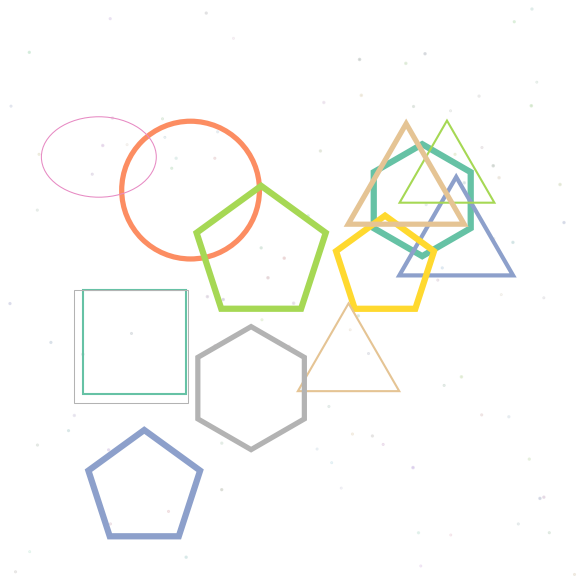[{"shape": "hexagon", "thickness": 3, "radius": 0.48, "center": [0.731, 0.653]}, {"shape": "square", "thickness": 1, "radius": 0.45, "center": [0.233, 0.407]}, {"shape": "circle", "thickness": 2.5, "radius": 0.6, "center": [0.33, 0.67]}, {"shape": "triangle", "thickness": 2, "radius": 0.57, "center": [0.79, 0.579]}, {"shape": "pentagon", "thickness": 3, "radius": 0.51, "center": [0.25, 0.153]}, {"shape": "oval", "thickness": 0.5, "radius": 0.5, "center": [0.171, 0.727]}, {"shape": "triangle", "thickness": 1, "radius": 0.47, "center": [0.774, 0.696]}, {"shape": "pentagon", "thickness": 3, "radius": 0.59, "center": [0.452, 0.56]}, {"shape": "pentagon", "thickness": 3, "radius": 0.45, "center": [0.667, 0.537]}, {"shape": "triangle", "thickness": 1, "radius": 0.51, "center": [0.604, 0.372]}, {"shape": "triangle", "thickness": 2.5, "radius": 0.58, "center": [0.703, 0.669]}, {"shape": "hexagon", "thickness": 2.5, "radius": 0.53, "center": [0.435, 0.327]}, {"shape": "square", "thickness": 0.5, "radius": 0.49, "center": [0.227, 0.399]}]